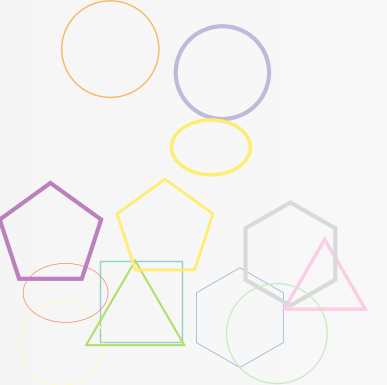[{"shape": "square", "thickness": 1, "radius": 0.53, "center": [0.363, 0.217]}, {"shape": "circle", "thickness": 0.5, "radius": 0.54, "center": [0.159, 0.108]}, {"shape": "circle", "thickness": 3, "radius": 0.6, "center": [0.574, 0.811]}, {"shape": "oval", "thickness": 0.5, "radius": 0.55, "center": [0.169, 0.239]}, {"shape": "hexagon", "thickness": 0.5, "radius": 0.65, "center": [0.619, 0.175]}, {"shape": "circle", "thickness": 1, "radius": 0.63, "center": [0.285, 0.872]}, {"shape": "triangle", "thickness": 1.5, "radius": 0.73, "center": [0.349, 0.177]}, {"shape": "triangle", "thickness": 2.5, "radius": 0.6, "center": [0.838, 0.257]}, {"shape": "hexagon", "thickness": 3, "radius": 0.67, "center": [0.749, 0.34]}, {"shape": "pentagon", "thickness": 3, "radius": 0.69, "center": [0.13, 0.387]}, {"shape": "circle", "thickness": 1, "radius": 0.65, "center": [0.715, 0.134]}, {"shape": "oval", "thickness": 2.5, "radius": 0.51, "center": [0.545, 0.617]}, {"shape": "pentagon", "thickness": 2, "radius": 0.65, "center": [0.426, 0.404]}]